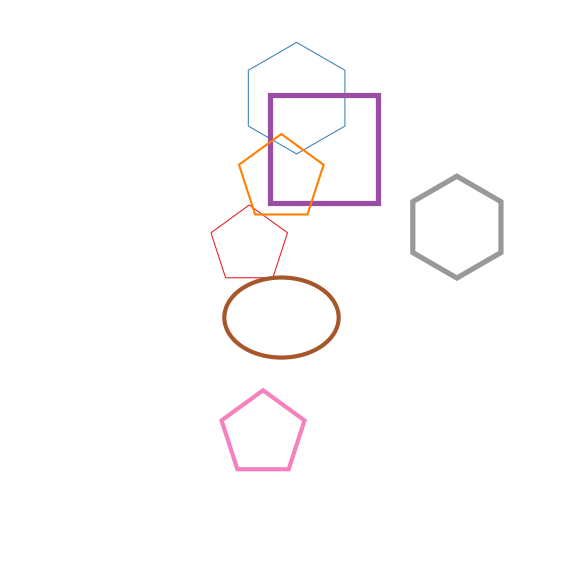[{"shape": "pentagon", "thickness": 0.5, "radius": 0.35, "center": [0.432, 0.574]}, {"shape": "hexagon", "thickness": 0.5, "radius": 0.48, "center": [0.514, 0.829]}, {"shape": "square", "thickness": 2.5, "radius": 0.46, "center": [0.561, 0.741]}, {"shape": "pentagon", "thickness": 1, "radius": 0.39, "center": [0.487, 0.69]}, {"shape": "oval", "thickness": 2, "radius": 0.5, "center": [0.487, 0.449]}, {"shape": "pentagon", "thickness": 2, "radius": 0.38, "center": [0.455, 0.248]}, {"shape": "hexagon", "thickness": 2.5, "radius": 0.44, "center": [0.791, 0.606]}]